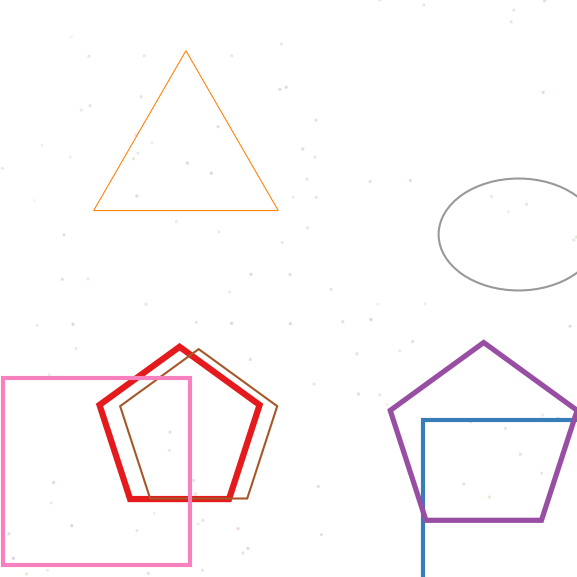[{"shape": "pentagon", "thickness": 3, "radius": 0.73, "center": [0.311, 0.253]}, {"shape": "square", "thickness": 2, "radius": 0.76, "center": [0.884, 0.12]}, {"shape": "pentagon", "thickness": 2.5, "radius": 0.85, "center": [0.838, 0.236]}, {"shape": "triangle", "thickness": 0.5, "radius": 0.92, "center": [0.322, 0.727]}, {"shape": "pentagon", "thickness": 1, "radius": 0.71, "center": [0.344, 0.252]}, {"shape": "square", "thickness": 2, "radius": 0.81, "center": [0.167, 0.182]}, {"shape": "oval", "thickness": 1, "radius": 0.69, "center": [0.898, 0.593]}]